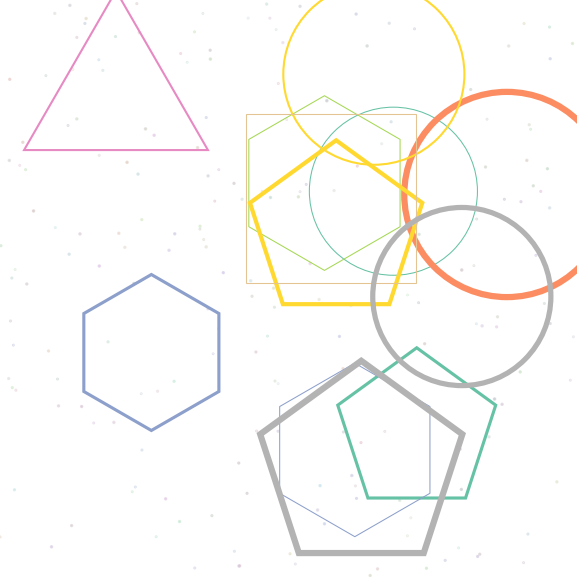[{"shape": "circle", "thickness": 0.5, "radius": 0.73, "center": [0.681, 0.668]}, {"shape": "pentagon", "thickness": 1.5, "radius": 0.72, "center": [0.722, 0.253]}, {"shape": "circle", "thickness": 3, "radius": 0.89, "center": [0.878, 0.662]}, {"shape": "hexagon", "thickness": 0.5, "radius": 0.75, "center": [0.614, 0.22]}, {"shape": "hexagon", "thickness": 1.5, "radius": 0.68, "center": [0.262, 0.389]}, {"shape": "triangle", "thickness": 1, "radius": 0.92, "center": [0.201, 0.831]}, {"shape": "hexagon", "thickness": 0.5, "radius": 0.76, "center": [0.562, 0.682]}, {"shape": "pentagon", "thickness": 2, "radius": 0.78, "center": [0.582, 0.599]}, {"shape": "circle", "thickness": 1, "radius": 0.78, "center": [0.647, 0.871]}, {"shape": "square", "thickness": 0.5, "radius": 0.73, "center": [0.573, 0.656]}, {"shape": "circle", "thickness": 2.5, "radius": 0.77, "center": [0.8, 0.486]}, {"shape": "pentagon", "thickness": 3, "radius": 0.92, "center": [0.626, 0.19]}]